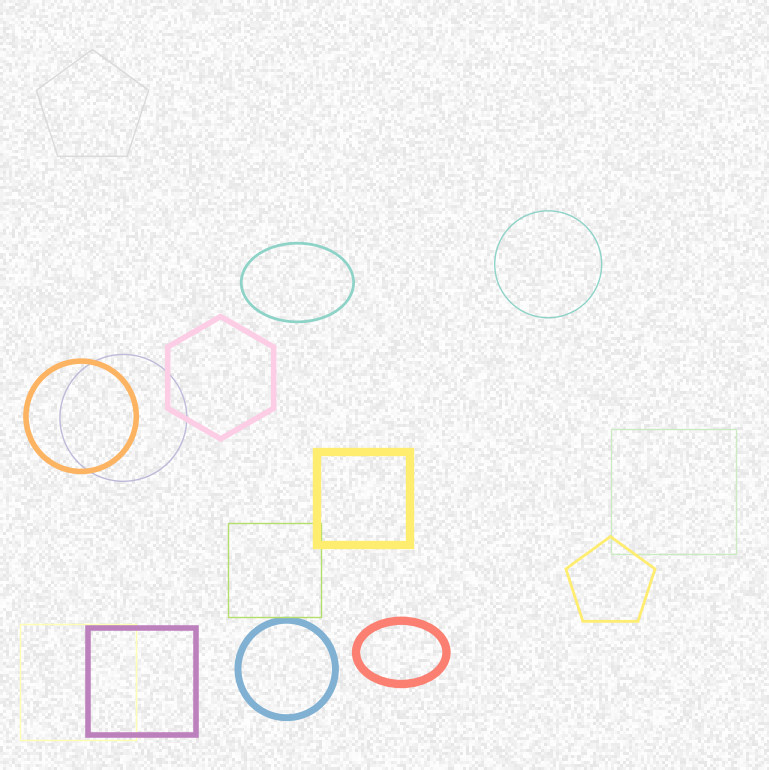[{"shape": "oval", "thickness": 1, "radius": 0.36, "center": [0.386, 0.633]}, {"shape": "circle", "thickness": 0.5, "radius": 0.35, "center": [0.712, 0.657]}, {"shape": "square", "thickness": 0.5, "radius": 0.38, "center": [0.102, 0.115]}, {"shape": "circle", "thickness": 0.5, "radius": 0.41, "center": [0.16, 0.457]}, {"shape": "oval", "thickness": 3, "radius": 0.29, "center": [0.521, 0.153]}, {"shape": "circle", "thickness": 2.5, "radius": 0.32, "center": [0.372, 0.131]}, {"shape": "circle", "thickness": 2, "radius": 0.36, "center": [0.105, 0.459]}, {"shape": "square", "thickness": 0.5, "radius": 0.3, "center": [0.357, 0.26]}, {"shape": "hexagon", "thickness": 2, "radius": 0.4, "center": [0.287, 0.509]}, {"shape": "pentagon", "thickness": 0.5, "radius": 0.38, "center": [0.12, 0.859]}, {"shape": "square", "thickness": 2, "radius": 0.35, "center": [0.184, 0.115]}, {"shape": "square", "thickness": 0.5, "radius": 0.41, "center": [0.875, 0.362]}, {"shape": "pentagon", "thickness": 1, "radius": 0.3, "center": [0.793, 0.242]}, {"shape": "square", "thickness": 3, "radius": 0.3, "center": [0.472, 0.353]}]